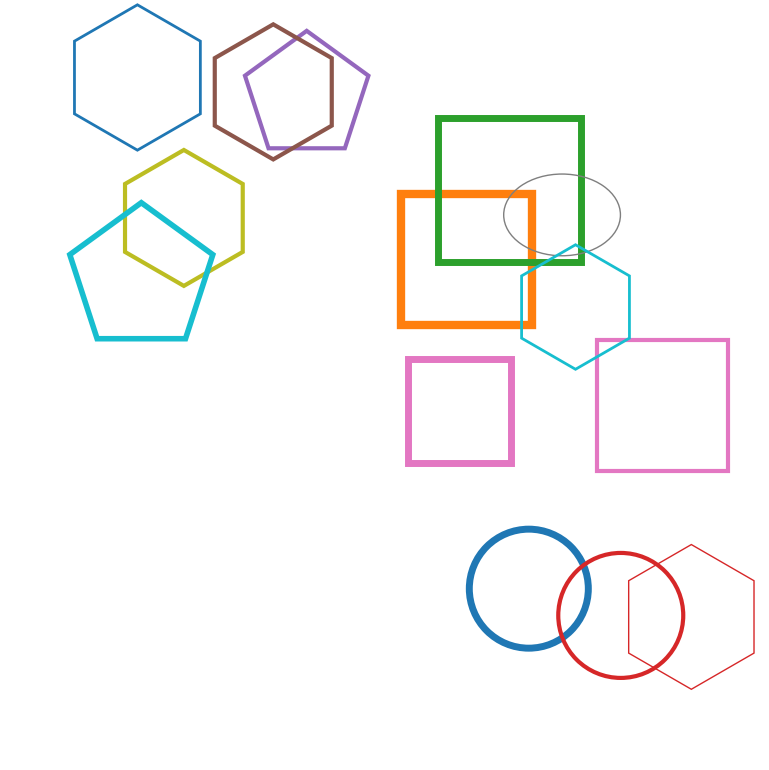[{"shape": "circle", "thickness": 2.5, "radius": 0.39, "center": [0.687, 0.235]}, {"shape": "hexagon", "thickness": 1, "radius": 0.47, "center": [0.178, 0.899]}, {"shape": "square", "thickness": 3, "radius": 0.43, "center": [0.605, 0.662]}, {"shape": "square", "thickness": 2.5, "radius": 0.47, "center": [0.662, 0.753]}, {"shape": "circle", "thickness": 1.5, "radius": 0.41, "center": [0.806, 0.201]}, {"shape": "hexagon", "thickness": 0.5, "radius": 0.47, "center": [0.898, 0.199]}, {"shape": "pentagon", "thickness": 1.5, "radius": 0.42, "center": [0.398, 0.876]}, {"shape": "hexagon", "thickness": 1.5, "radius": 0.44, "center": [0.355, 0.881]}, {"shape": "square", "thickness": 1.5, "radius": 0.43, "center": [0.86, 0.473]}, {"shape": "square", "thickness": 2.5, "radius": 0.34, "center": [0.597, 0.466]}, {"shape": "oval", "thickness": 0.5, "radius": 0.38, "center": [0.73, 0.721]}, {"shape": "hexagon", "thickness": 1.5, "radius": 0.44, "center": [0.239, 0.717]}, {"shape": "hexagon", "thickness": 1, "radius": 0.4, "center": [0.747, 0.601]}, {"shape": "pentagon", "thickness": 2, "radius": 0.49, "center": [0.184, 0.639]}]